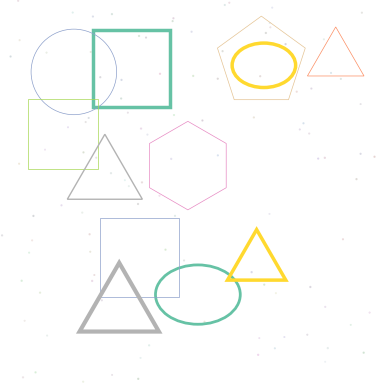[{"shape": "oval", "thickness": 2, "radius": 0.55, "center": [0.514, 0.235]}, {"shape": "square", "thickness": 2.5, "radius": 0.5, "center": [0.342, 0.822]}, {"shape": "triangle", "thickness": 0.5, "radius": 0.42, "center": [0.872, 0.845]}, {"shape": "square", "thickness": 0.5, "radius": 0.51, "center": [0.363, 0.331]}, {"shape": "circle", "thickness": 0.5, "radius": 0.56, "center": [0.192, 0.813]}, {"shape": "hexagon", "thickness": 0.5, "radius": 0.57, "center": [0.488, 0.57]}, {"shape": "square", "thickness": 0.5, "radius": 0.45, "center": [0.164, 0.652]}, {"shape": "triangle", "thickness": 2.5, "radius": 0.44, "center": [0.667, 0.316]}, {"shape": "oval", "thickness": 2.5, "radius": 0.41, "center": [0.685, 0.83]}, {"shape": "pentagon", "thickness": 0.5, "radius": 0.6, "center": [0.679, 0.838]}, {"shape": "triangle", "thickness": 1, "radius": 0.56, "center": [0.272, 0.539]}, {"shape": "triangle", "thickness": 3, "radius": 0.59, "center": [0.31, 0.198]}]